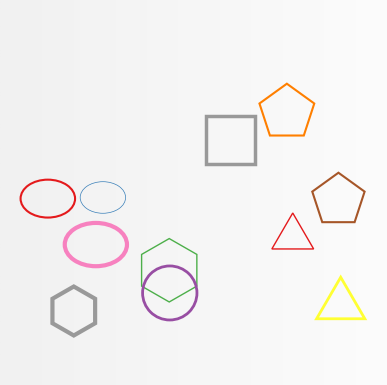[{"shape": "triangle", "thickness": 1, "radius": 0.31, "center": [0.755, 0.384]}, {"shape": "oval", "thickness": 1.5, "radius": 0.35, "center": [0.123, 0.484]}, {"shape": "oval", "thickness": 0.5, "radius": 0.29, "center": [0.266, 0.487]}, {"shape": "hexagon", "thickness": 1, "radius": 0.41, "center": [0.437, 0.298]}, {"shape": "circle", "thickness": 2, "radius": 0.35, "center": [0.438, 0.239]}, {"shape": "pentagon", "thickness": 1.5, "radius": 0.37, "center": [0.74, 0.708]}, {"shape": "triangle", "thickness": 2, "radius": 0.36, "center": [0.879, 0.208]}, {"shape": "pentagon", "thickness": 1.5, "radius": 0.35, "center": [0.873, 0.48]}, {"shape": "oval", "thickness": 3, "radius": 0.4, "center": [0.247, 0.365]}, {"shape": "square", "thickness": 2.5, "radius": 0.32, "center": [0.595, 0.636]}, {"shape": "hexagon", "thickness": 3, "radius": 0.32, "center": [0.19, 0.192]}]